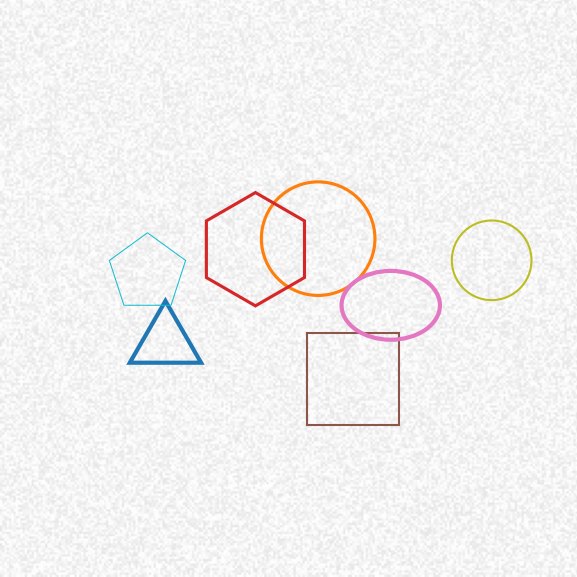[{"shape": "triangle", "thickness": 2, "radius": 0.36, "center": [0.286, 0.407]}, {"shape": "circle", "thickness": 1.5, "radius": 0.49, "center": [0.551, 0.586]}, {"shape": "hexagon", "thickness": 1.5, "radius": 0.49, "center": [0.442, 0.568]}, {"shape": "square", "thickness": 1, "radius": 0.4, "center": [0.611, 0.343]}, {"shape": "oval", "thickness": 2, "radius": 0.43, "center": [0.677, 0.47]}, {"shape": "circle", "thickness": 1, "radius": 0.34, "center": [0.851, 0.548]}, {"shape": "pentagon", "thickness": 0.5, "radius": 0.35, "center": [0.255, 0.527]}]